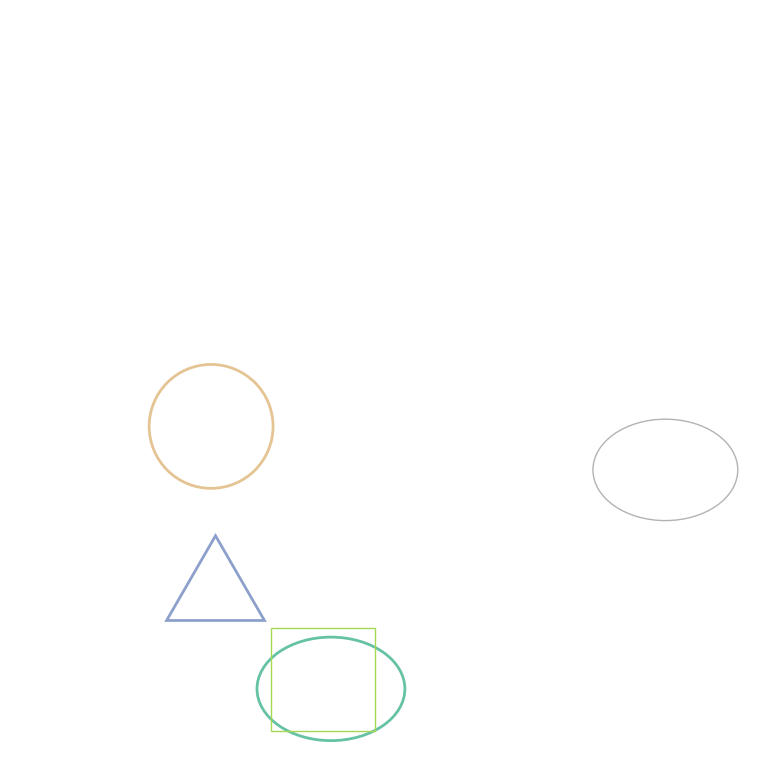[{"shape": "oval", "thickness": 1, "radius": 0.48, "center": [0.43, 0.105]}, {"shape": "triangle", "thickness": 1, "radius": 0.37, "center": [0.28, 0.231]}, {"shape": "square", "thickness": 0.5, "radius": 0.34, "center": [0.42, 0.118]}, {"shape": "circle", "thickness": 1, "radius": 0.4, "center": [0.274, 0.446]}, {"shape": "oval", "thickness": 0.5, "radius": 0.47, "center": [0.864, 0.39]}]